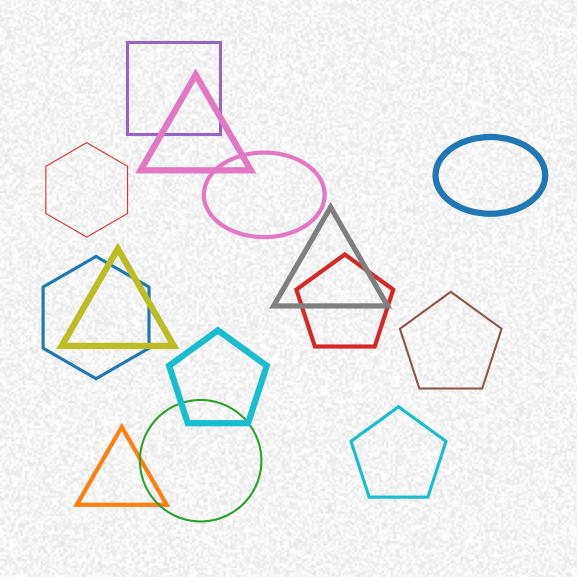[{"shape": "oval", "thickness": 3, "radius": 0.47, "center": [0.849, 0.695]}, {"shape": "hexagon", "thickness": 1.5, "radius": 0.53, "center": [0.166, 0.449]}, {"shape": "triangle", "thickness": 2, "radius": 0.45, "center": [0.211, 0.17]}, {"shape": "circle", "thickness": 1, "radius": 0.53, "center": [0.347, 0.201]}, {"shape": "hexagon", "thickness": 0.5, "radius": 0.41, "center": [0.15, 0.67]}, {"shape": "pentagon", "thickness": 2, "radius": 0.44, "center": [0.597, 0.47]}, {"shape": "square", "thickness": 1.5, "radius": 0.4, "center": [0.301, 0.847]}, {"shape": "pentagon", "thickness": 1, "radius": 0.46, "center": [0.781, 0.401]}, {"shape": "oval", "thickness": 2, "radius": 0.52, "center": [0.458, 0.662]}, {"shape": "triangle", "thickness": 3, "radius": 0.55, "center": [0.339, 0.759]}, {"shape": "triangle", "thickness": 2.5, "radius": 0.57, "center": [0.572, 0.526]}, {"shape": "triangle", "thickness": 3, "radius": 0.56, "center": [0.204, 0.456]}, {"shape": "pentagon", "thickness": 3, "radius": 0.44, "center": [0.377, 0.338]}, {"shape": "pentagon", "thickness": 1.5, "radius": 0.43, "center": [0.69, 0.208]}]